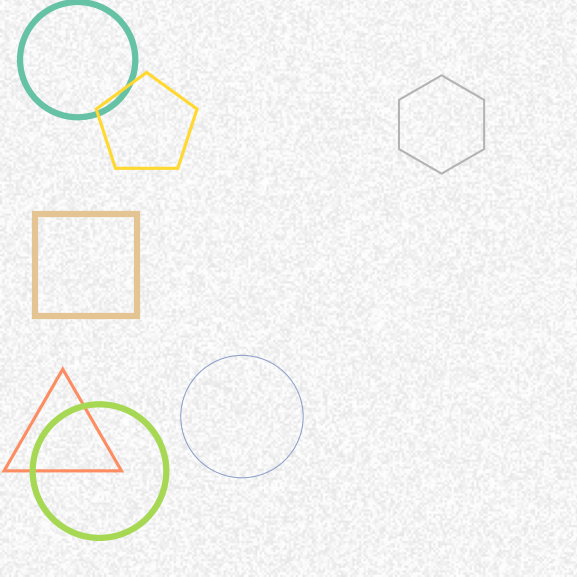[{"shape": "circle", "thickness": 3, "radius": 0.5, "center": [0.134, 0.896]}, {"shape": "triangle", "thickness": 1.5, "radius": 0.59, "center": [0.109, 0.242]}, {"shape": "circle", "thickness": 0.5, "radius": 0.53, "center": [0.419, 0.278]}, {"shape": "circle", "thickness": 3, "radius": 0.58, "center": [0.172, 0.183]}, {"shape": "pentagon", "thickness": 1.5, "radius": 0.46, "center": [0.254, 0.782]}, {"shape": "square", "thickness": 3, "radius": 0.44, "center": [0.149, 0.54]}, {"shape": "hexagon", "thickness": 1, "radius": 0.43, "center": [0.765, 0.784]}]